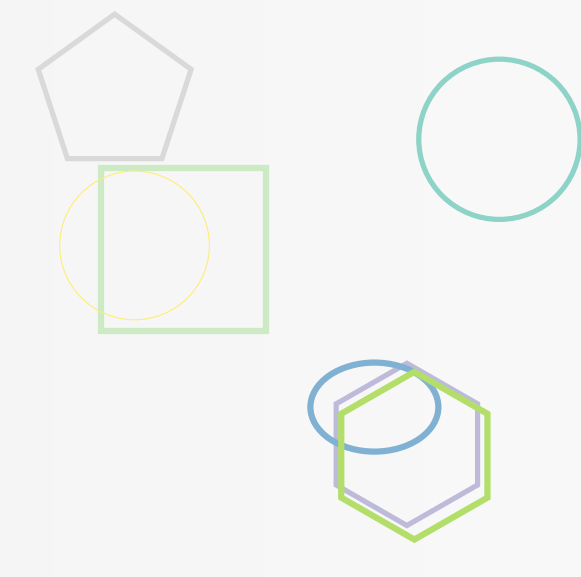[{"shape": "circle", "thickness": 2.5, "radius": 0.69, "center": [0.859, 0.758]}, {"shape": "hexagon", "thickness": 2.5, "radius": 0.7, "center": [0.7, 0.23]}, {"shape": "oval", "thickness": 3, "radius": 0.55, "center": [0.644, 0.294]}, {"shape": "hexagon", "thickness": 3, "radius": 0.73, "center": [0.713, 0.21]}, {"shape": "pentagon", "thickness": 2.5, "radius": 0.69, "center": [0.197, 0.836]}, {"shape": "square", "thickness": 3, "radius": 0.71, "center": [0.316, 0.567]}, {"shape": "circle", "thickness": 0.5, "radius": 0.64, "center": [0.231, 0.574]}]